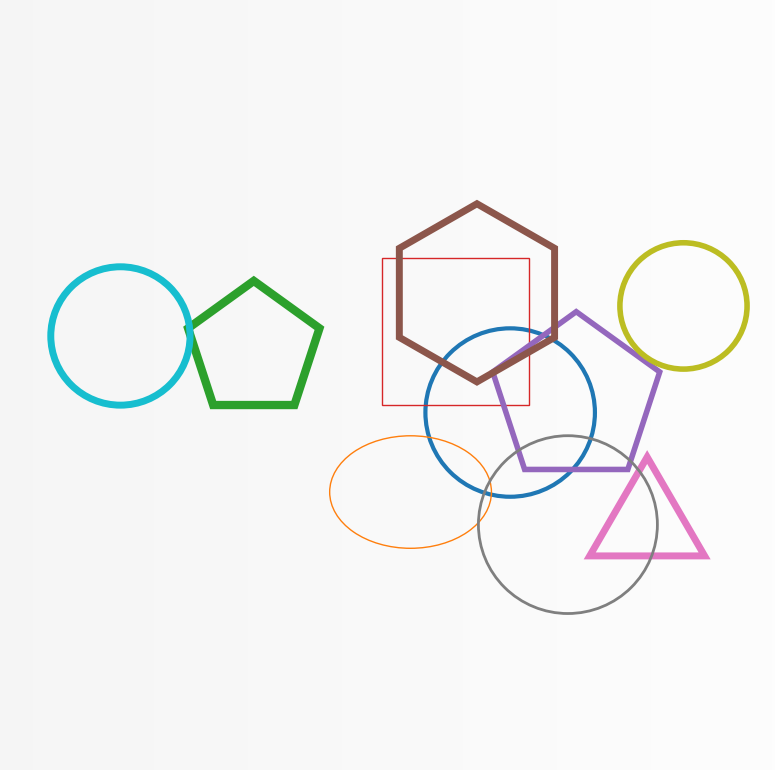[{"shape": "circle", "thickness": 1.5, "radius": 0.55, "center": [0.658, 0.464]}, {"shape": "oval", "thickness": 0.5, "radius": 0.52, "center": [0.53, 0.361]}, {"shape": "pentagon", "thickness": 3, "radius": 0.45, "center": [0.327, 0.546]}, {"shape": "square", "thickness": 0.5, "radius": 0.48, "center": [0.588, 0.569]}, {"shape": "pentagon", "thickness": 2, "radius": 0.57, "center": [0.744, 0.482]}, {"shape": "hexagon", "thickness": 2.5, "radius": 0.58, "center": [0.615, 0.62]}, {"shape": "triangle", "thickness": 2.5, "radius": 0.43, "center": [0.835, 0.321]}, {"shape": "circle", "thickness": 1, "radius": 0.58, "center": [0.733, 0.319]}, {"shape": "circle", "thickness": 2, "radius": 0.41, "center": [0.882, 0.603]}, {"shape": "circle", "thickness": 2.5, "radius": 0.45, "center": [0.155, 0.564]}]